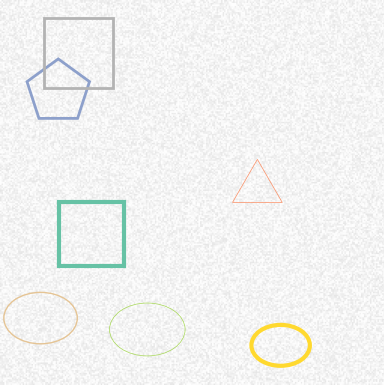[{"shape": "square", "thickness": 3, "radius": 0.42, "center": [0.238, 0.391]}, {"shape": "triangle", "thickness": 0.5, "radius": 0.37, "center": [0.669, 0.512]}, {"shape": "pentagon", "thickness": 2, "radius": 0.43, "center": [0.151, 0.762]}, {"shape": "oval", "thickness": 0.5, "radius": 0.49, "center": [0.383, 0.144]}, {"shape": "oval", "thickness": 3, "radius": 0.38, "center": [0.729, 0.103]}, {"shape": "oval", "thickness": 1, "radius": 0.48, "center": [0.105, 0.174]}, {"shape": "square", "thickness": 2, "radius": 0.45, "center": [0.204, 0.862]}]